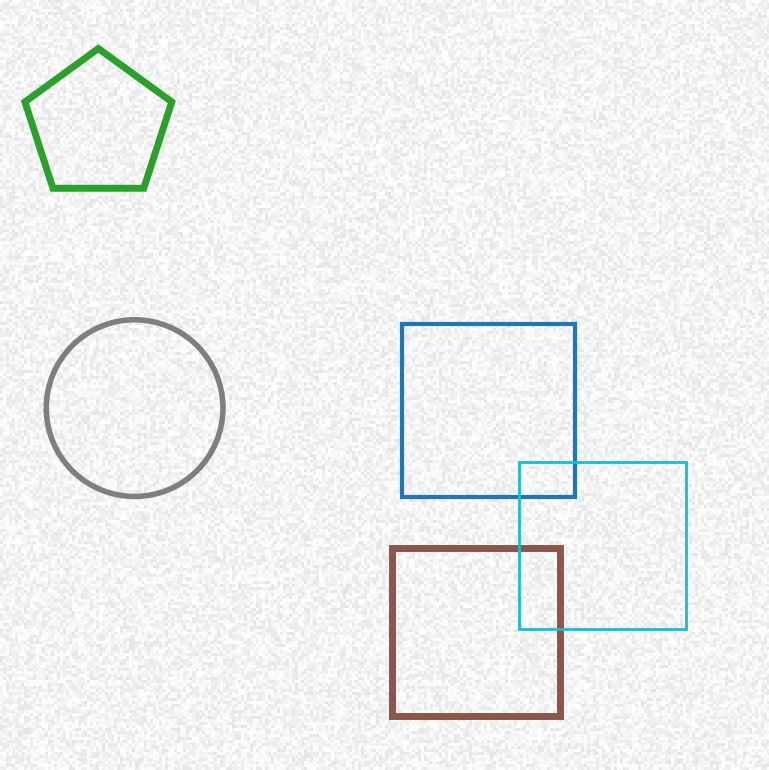[{"shape": "square", "thickness": 1.5, "radius": 0.56, "center": [0.635, 0.467]}, {"shape": "pentagon", "thickness": 2.5, "radius": 0.5, "center": [0.128, 0.837]}, {"shape": "square", "thickness": 2.5, "radius": 0.55, "center": [0.619, 0.179]}, {"shape": "circle", "thickness": 2, "radius": 0.57, "center": [0.175, 0.47]}, {"shape": "square", "thickness": 1, "radius": 0.54, "center": [0.782, 0.292]}]